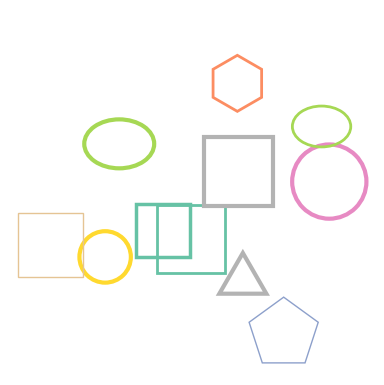[{"shape": "square", "thickness": 2, "radius": 0.44, "center": [0.496, 0.379]}, {"shape": "square", "thickness": 2.5, "radius": 0.35, "center": [0.424, 0.401]}, {"shape": "hexagon", "thickness": 2, "radius": 0.36, "center": [0.616, 0.784]}, {"shape": "pentagon", "thickness": 1, "radius": 0.47, "center": [0.737, 0.134]}, {"shape": "circle", "thickness": 3, "radius": 0.48, "center": [0.855, 0.528]}, {"shape": "oval", "thickness": 3, "radius": 0.45, "center": [0.31, 0.626]}, {"shape": "oval", "thickness": 2, "radius": 0.38, "center": [0.835, 0.671]}, {"shape": "circle", "thickness": 3, "radius": 0.33, "center": [0.273, 0.333]}, {"shape": "square", "thickness": 1, "radius": 0.42, "center": [0.131, 0.364]}, {"shape": "triangle", "thickness": 3, "radius": 0.35, "center": [0.631, 0.272]}, {"shape": "square", "thickness": 3, "radius": 0.45, "center": [0.619, 0.555]}]